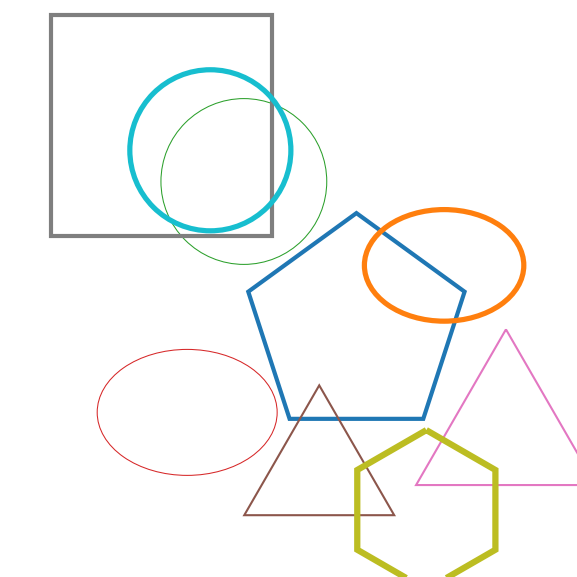[{"shape": "pentagon", "thickness": 2, "radius": 0.98, "center": [0.617, 0.433]}, {"shape": "oval", "thickness": 2.5, "radius": 0.69, "center": [0.769, 0.54]}, {"shape": "circle", "thickness": 0.5, "radius": 0.72, "center": [0.422, 0.685]}, {"shape": "oval", "thickness": 0.5, "radius": 0.78, "center": [0.324, 0.285]}, {"shape": "triangle", "thickness": 1, "radius": 0.75, "center": [0.553, 0.182]}, {"shape": "triangle", "thickness": 1, "radius": 0.9, "center": [0.876, 0.249]}, {"shape": "square", "thickness": 2, "radius": 0.96, "center": [0.279, 0.782]}, {"shape": "hexagon", "thickness": 3, "radius": 0.69, "center": [0.738, 0.116]}, {"shape": "circle", "thickness": 2.5, "radius": 0.7, "center": [0.364, 0.739]}]